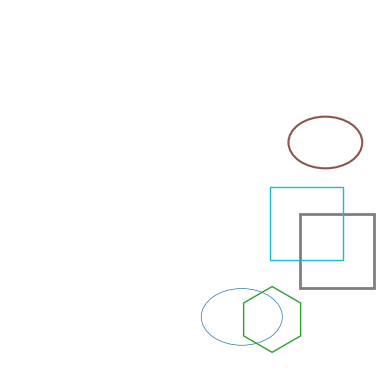[{"shape": "oval", "thickness": 0.5, "radius": 0.53, "center": [0.628, 0.177]}, {"shape": "hexagon", "thickness": 1, "radius": 0.43, "center": [0.707, 0.17]}, {"shape": "oval", "thickness": 1.5, "radius": 0.48, "center": [0.845, 0.63]}, {"shape": "square", "thickness": 2, "radius": 0.48, "center": [0.876, 0.348]}, {"shape": "square", "thickness": 1, "radius": 0.47, "center": [0.797, 0.419]}]